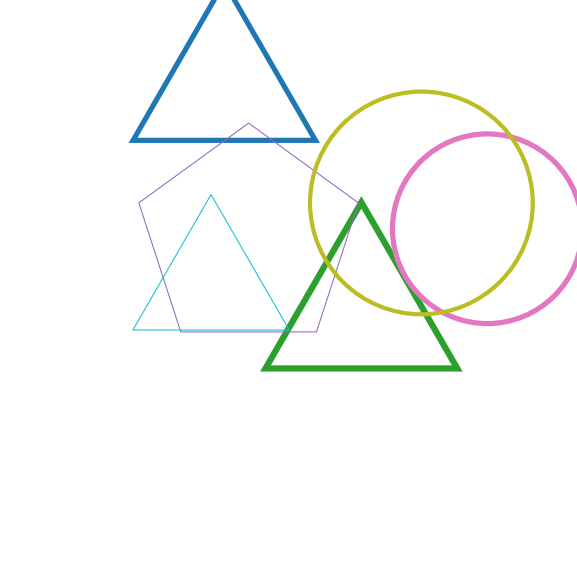[{"shape": "triangle", "thickness": 2.5, "radius": 0.91, "center": [0.388, 0.847]}, {"shape": "triangle", "thickness": 3, "radius": 0.96, "center": [0.626, 0.457]}, {"shape": "pentagon", "thickness": 0.5, "radius": 1.0, "center": [0.431, 0.586]}, {"shape": "circle", "thickness": 2.5, "radius": 0.82, "center": [0.844, 0.603]}, {"shape": "circle", "thickness": 2, "radius": 0.96, "center": [0.73, 0.648]}, {"shape": "triangle", "thickness": 0.5, "radius": 0.78, "center": [0.365, 0.506]}]